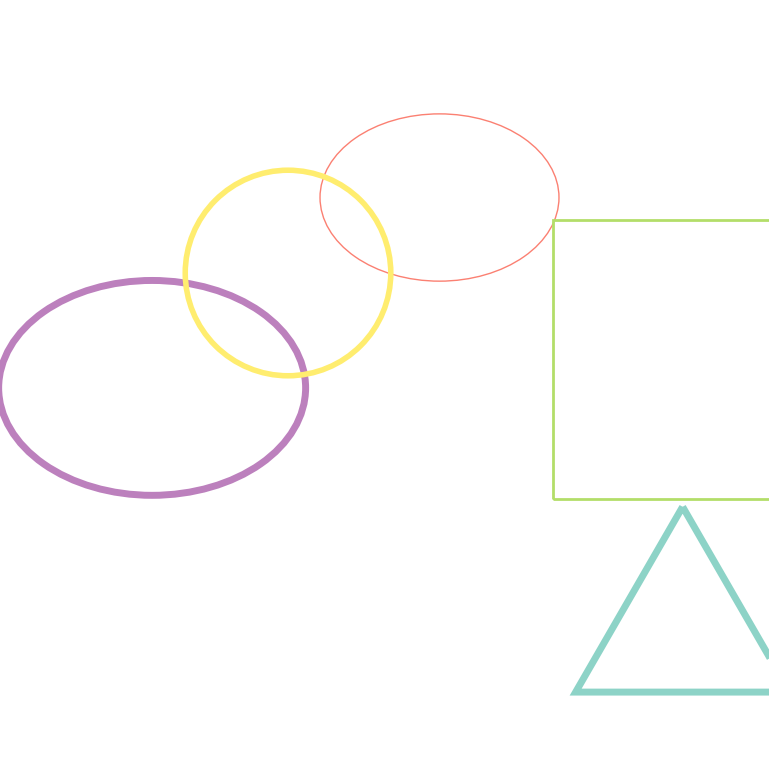[{"shape": "triangle", "thickness": 2.5, "radius": 0.8, "center": [0.887, 0.181]}, {"shape": "oval", "thickness": 0.5, "radius": 0.78, "center": [0.571, 0.743]}, {"shape": "square", "thickness": 1, "radius": 0.9, "center": [0.898, 0.533]}, {"shape": "oval", "thickness": 2.5, "radius": 1.0, "center": [0.198, 0.496]}, {"shape": "circle", "thickness": 2, "radius": 0.67, "center": [0.374, 0.645]}]